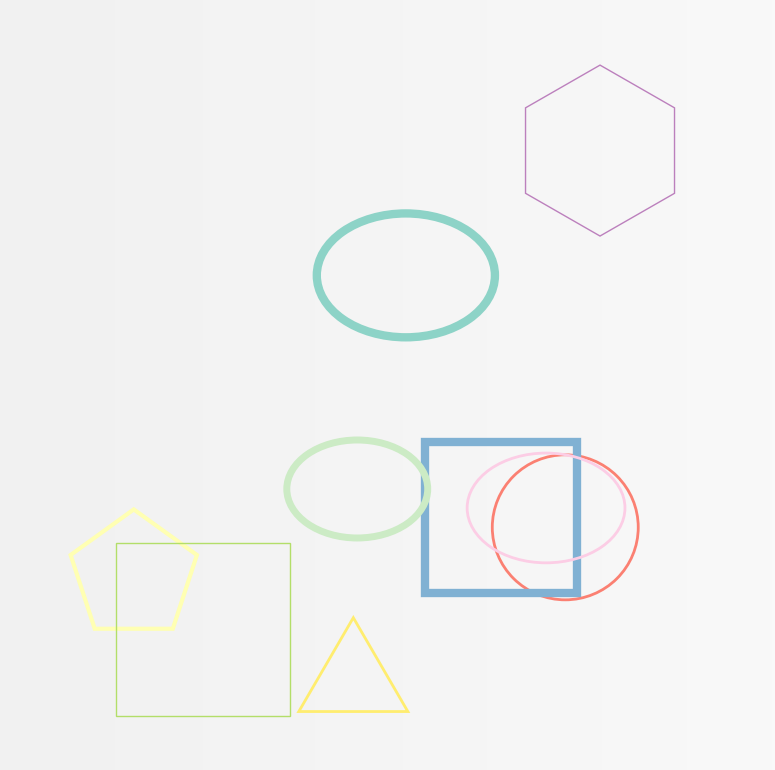[{"shape": "oval", "thickness": 3, "radius": 0.57, "center": [0.524, 0.642]}, {"shape": "pentagon", "thickness": 1.5, "radius": 0.43, "center": [0.173, 0.253]}, {"shape": "circle", "thickness": 1, "radius": 0.47, "center": [0.729, 0.315]}, {"shape": "square", "thickness": 3, "radius": 0.49, "center": [0.647, 0.328]}, {"shape": "square", "thickness": 0.5, "radius": 0.56, "center": [0.262, 0.183]}, {"shape": "oval", "thickness": 1, "radius": 0.51, "center": [0.705, 0.34]}, {"shape": "hexagon", "thickness": 0.5, "radius": 0.55, "center": [0.774, 0.804]}, {"shape": "oval", "thickness": 2.5, "radius": 0.45, "center": [0.461, 0.365]}, {"shape": "triangle", "thickness": 1, "radius": 0.41, "center": [0.456, 0.117]}]